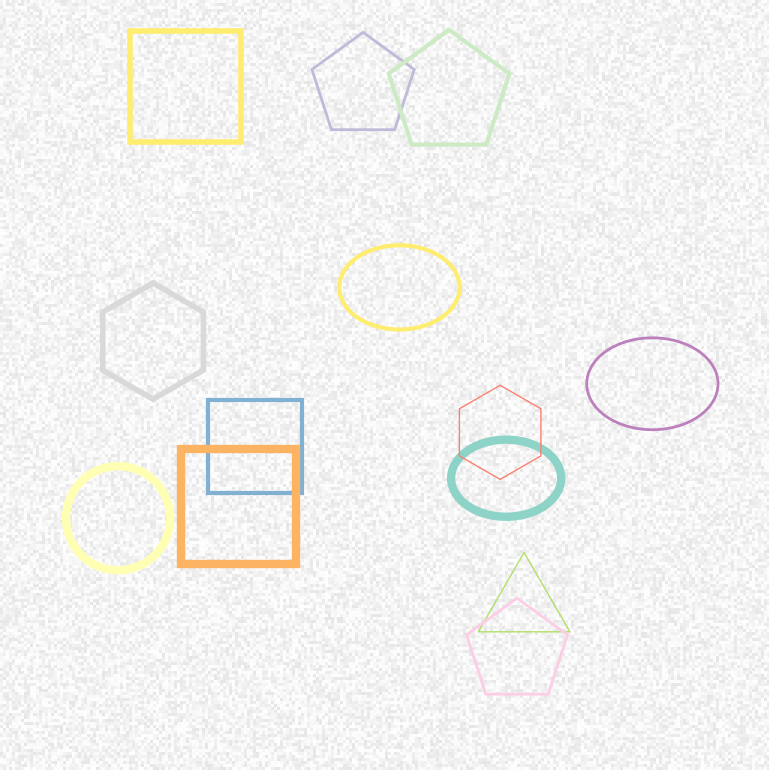[{"shape": "oval", "thickness": 3, "radius": 0.36, "center": [0.657, 0.379]}, {"shape": "circle", "thickness": 3, "radius": 0.34, "center": [0.153, 0.327]}, {"shape": "pentagon", "thickness": 1, "radius": 0.35, "center": [0.472, 0.888]}, {"shape": "hexagon", "thickness": 0.5, "radius": 0.31, "center": [0.65, 0.439]}, {"shape": "square", "thickness": 1.5, "radius": 0.3, "center": [0.331, 0.42]}, {"shape": "square", "thickness": 3, "radius": 0.37, "center": [0.31, 0.342]}, {"shape": "triangle", "thickness": 0.5, "radius": 0.34, "center": [0.681, 0.214]}, {"shape": "pentagon", "thickness": 1, "radius": 0.34, "center": [0.671, 0.154]}, {"shape": "hexagon", "thickness": 2, "radius": 0.38, "center": [0.199, 0.557]}, {"shape": "oval", "thickness": 1, "radius": 0.43, "center": [0.847, 0.502]}, {"shape": "pentagon", "thickness": 1.5, "radius": 0.41, "center": [0.583, 0.879]}, {"shape": "square", "thickness": 2, "radius": 0.36, "center": [0.24, 0.888]}, {"shape": "oval", "thickness": 1.5, "radius": 0.39, "center": [0.519, 0.627]}]